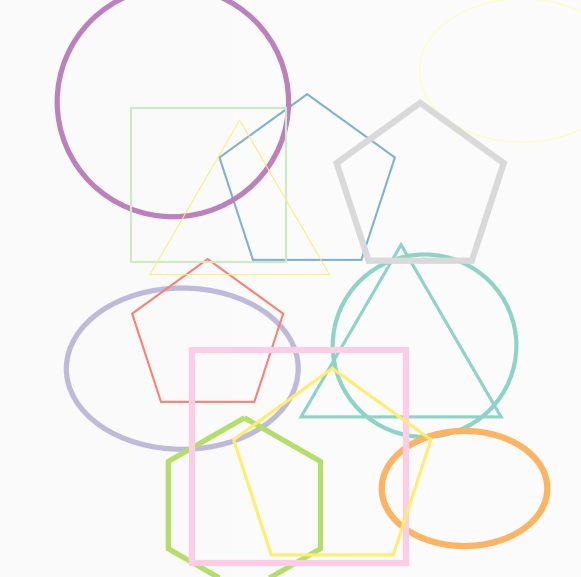[{"shape": "triangle", "thickness": 1.5, "radius": 0.99, "center": [0.69, 0.377]}, {"shape": "circle", "thickness": 2, "radius": 0.79, "center": [0.73, 0.4]}, {"shape": "oval", "thickness": 0.5, "radius": 0.89, "center": [0.899, 0.877]}, {"shape": "oval", "thickness": 2.5, "radius": 1.0, "center": [0.314, 0.361]}, {"shape": "pentagon", "thickness": 1, "radius": 0.68, "center": [0.357, 0.414]}, {"shape": "pentagon", "thickness": 1, "radius": 0.79, "center": [0.528, 0.677]}, {"shape": "oval", "thickness": 3, "radius": 0.71, "center": [0.799, 0.153]}, {"shape": "hexagon", "thickness": 2.5, "radius": 0.76, "center": [0.42, 0.125]}, {"shape": "square", "thickness": 3, "radius": 0.92, "center": [0.514, 0.209]}, {"shape": "pentagon", "thickness": 3, "radius": 0.76, "center": [0.723, 0.67]}, {"shape": "circle", "thickness": 2.5, "radius": 1.0, "center": [0.297, 0.823]}, {"shape": "square", "thickness": 1, "radius": 0.67, "center": [0.359, 0.679]}, {"shape": "triangle", "thickness": 0.5, "radius": 0.89, "center": [0.412, 0.613]}, {"shape": "pentagon", "thickness": 1.5, "radius": 0.89, "center": [0.572, 0.183]}]